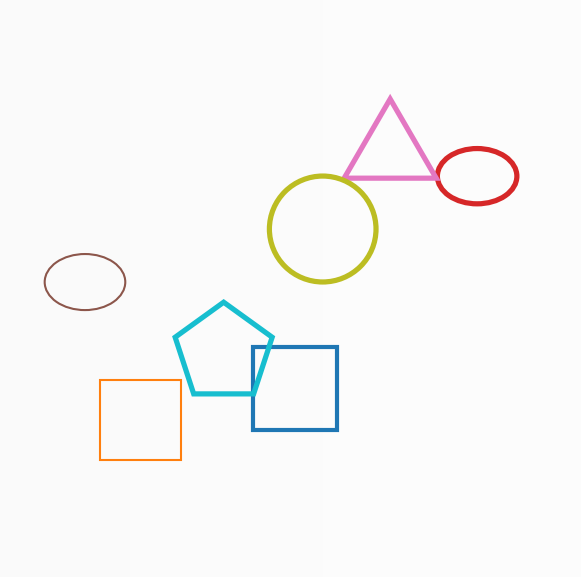[{"shape": "square", "thickness": 2, "radius": 0.36, "center": [0.508, 0.327]}, {"shape": "square", "thickness": 1, "radius": 0.34, "center": [0.242, 0.272]}, {"shape": "oval", "thickness": 2.5, "radius": 0.34, "center": [0.821, 0.694]}, {"shape": "oval", "thickness": 1, "radius": 0.35, "center": [0.146, 0.511]}, {"shape": "triangle", "thickness": 2.5, "radius": 0.46, "center": [0.671, 0.736]}, {"shape": "circle", "thickness": 2.5, "radius": 0.46, "center": [0.555, 0.603]}, {"shape": "pentagon", "thickness": 2.5, "radius": 0.44, "center": [0.385, 0.388]}]